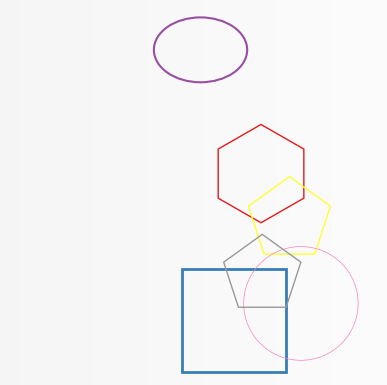[{"shape": "hexagon", "thickness": 1, "radius": 0.64, "center": [0.674, 0.549]}, {"shape": "square", "thickness": 2, "radius": 0.67, "center": [0.603, 0.168]}, {"shape": "oval", "thickness": 1.5, "radius": 0.6, "center": [0.518, 0.871]}, {"shape": "pentagon", "thickness": 1, "radius": 0.56, "center": [0.747, 0.43]}, {"shape": "circle", "thickness": 0.5, "radius": 0.74, "center": [0.777, 0.212]}, {"shape": "pentagon", "thickness": 1, "radius": 0.52, "center": [0.677, 0.287]}]